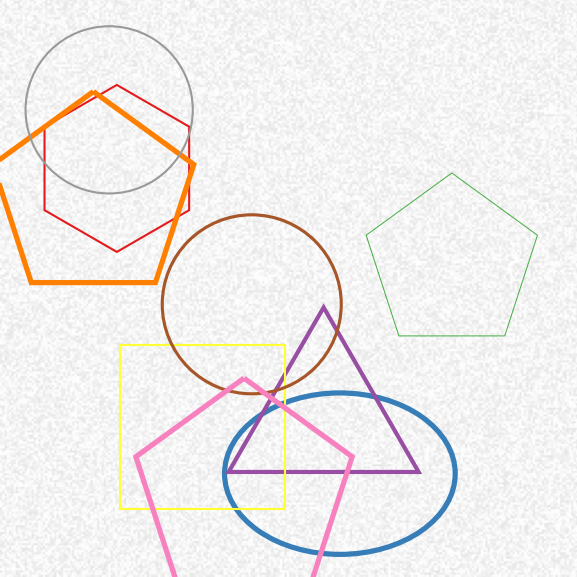[{"shape": "hexagon", "thickness": 1, "radius": 0.72, "center": [0.202, 0.707]}, {"shape": "oval", "thickness": 2.5, "radius": 1.0, "center": [0.589, 0.179]}, {"shape": "pentagon", "thickness": 0.5, "radius": 0.78, "center": [0.782, 0.544]}, {"shape": "triangle", "thickness": 2, "radius": 0.95, "center": [0.56, 0.277]}, {"shape": "pentagon", "thickness": 2.5, "radius": 0.91, "center": [0.162, 0.658]}, {"shape": "square", "thickness": 1, "radius": 0.71, "center": [0.351, 0.26]}, {"shape": "circle", "thickness": 1.5, "radius": 0.77, "center": [0.436, 0.472]}, {"shape": "pentagon", "thickness": 2.5, "radius": 0.98, "center": [0.423, 0.147]}, {"shape": "circle", "thickness": 1, "radius": 0.72, "center": [0.189, 0.809]}]